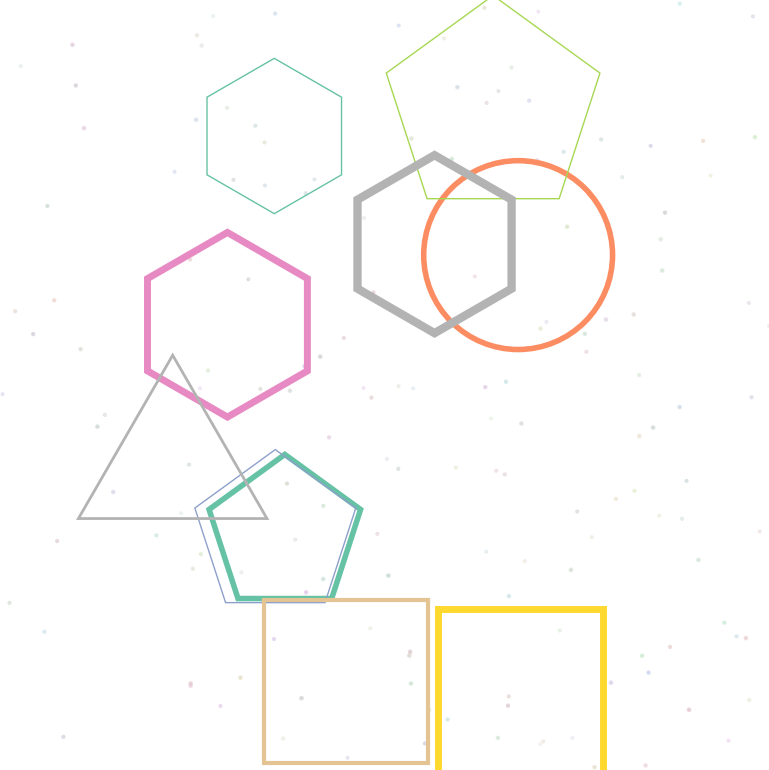[{"shape": "hexagon", "thickness": 0.5, "radius": 0.5, "center": [0.356, 0.823]}, {"shape": "pentagon", "thickness": 2, "radius": 0.52, "center": [0.37, 0.306]}, {"shape": "circle", "thickness": 2, "radius": 0.61, "center": [0.673, 0.669]}, {"shape": "pentagon", "thickness": 0.5, "radius": 0.55, "center": [0.358, 0.306]}, {"shape": "hexagon", "thickness": 2.5, "radius": 0.6, "center": [0.295, 0.578]}, {"shape": "pentagon", "thickness": 0.5, "radius": 0.73, "center": [0.64, 0.86]}, {"shape": "square", "thickness": 2.5, "radius": 0.54, "center": [0.676, 0.102]}, {"shape": "square", "thickness": 1.5, "radius": 0.53, "center": [0.449, 0.115]}, {"shape": "hexagon", "thickness": 3, "radius": 0.58, "center": [0.564, 0.683]}, {"shape": "triangle", "thickness": 1, "radius": 0.71, "center": [0.224, 0.397]}]